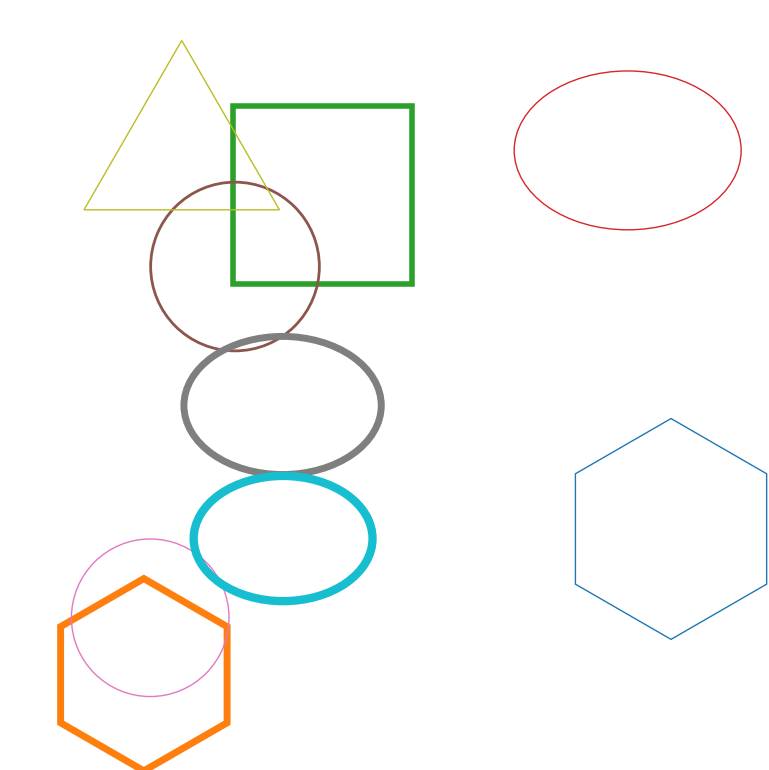[{"shape": "hexagon", "thickness": 0.5, "radius": 0.72, "center": [0.871, 0.313]}, {"shape": "hexagon", "thickness": 2.5, "radius": 0.62, "center": [0.187, 0.124]}, {"shape": "square", "thickness": 2, "radius": 0.58, "center": [0.419, 0.747]}, {"shape": "oval", "thickness": 0.5, "radius": 0.74, "center": [0.815, 0.805]}, {"shape": "circle", "thickness": 1, "radius": 0.55, "center": [0.305, 0.654]}, {"shape": "circle", "thickness": 0.5, "radius": 0.51, "center": [0.195, 0.198]}, {"shape": "oval", "thickness": 2.5, "radius": 0.64, "center": [0.367, 0.473]}, {"shape": "triangle", "thickness": 0.5, "radius": 0.73, "center": [0.236, 0.801]}, {"shape": "oval", "thickness": 3, "radius": 0.58, "center": [0.368, 0.301]}]